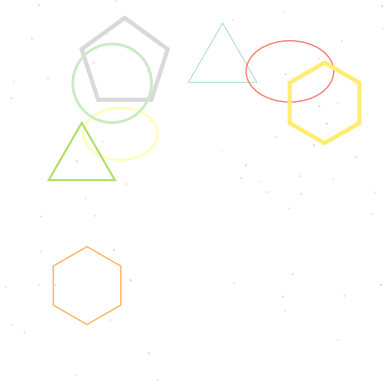[{"shape": "triangle", "thickness": 0.5, "radius": 0.51, "center": [0.578, 0.838]}, {"shape": "oval", "thickness": 1.5, "radius": 0.48, "center": [0.313, 0.652]}, {"shape": "oval", "thickness": 1, "radius": 0.57, "center": [0.753, 0.815]}, {"shape": "hexagon", "thickness": 1, "radius": 0.51, "center": [0.226, 0.258]}, {"shape": "triangle", "thickness": 1.5, "radius": 0.5, "center": [0.212, 0.582]}, {"shape": "pentagon", "thickness": 3, "radius": 0.59, "center": [0.324, 0.836]}, {"shape": "circle", "thickness": 2, "radius": 0.51, "center": [0.291, 0.784]}, {"shape": "hexagon", "thickness": 3, "radius": 0.52, "center": [0.843, 0.733]}]